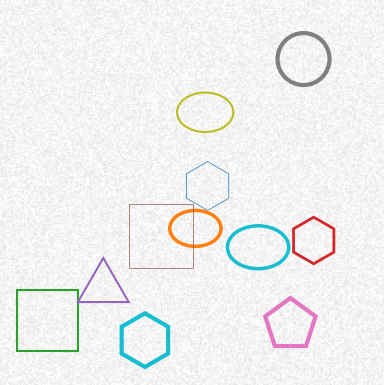[{"shape": "hexagon", "thickness": 0.5, "radius": 0.32, "center": [0.539, 0.517]}, {"shape": "oval", "thickness": 2.5, "radius": 0.33, "center": [0.508, 0.407]}, {"shape": "square", "thickness": 1.5, "radius": 0.4, "center": [0.124, 0.167]}, {"shape": "hexagon", "thickness": 2, "radius": 0.3, "center": [0.815, 0.375]}, {"shape": "triangle", "thickness": 1.5, "radius": 0.38, "center": [0.268, 0.254]}, {"shape": "square", "thickness": 0.5, "radius": 0.42, "center": [0.417, 0.388]}, {"shape": "pentagon", "thickness": 3, "radius": 0.34, "center": [0.754, 0.157]}, {"shape": "circle", "thickness": 3, "radius": 0.34, "center": [0.788, 0.847]}, {"shape": "oval", "thickness": 1.5, "radius": 0.37, "center": [0.533, 0.708]}, {"shape": "hexagon", "thickness": 3, "radius": 0.35, "center": [0.376, 0.116]}, {"shape": "oval", "thickness": 2.5, "radius": 0.4, "center": [0.67, 0.358]}]